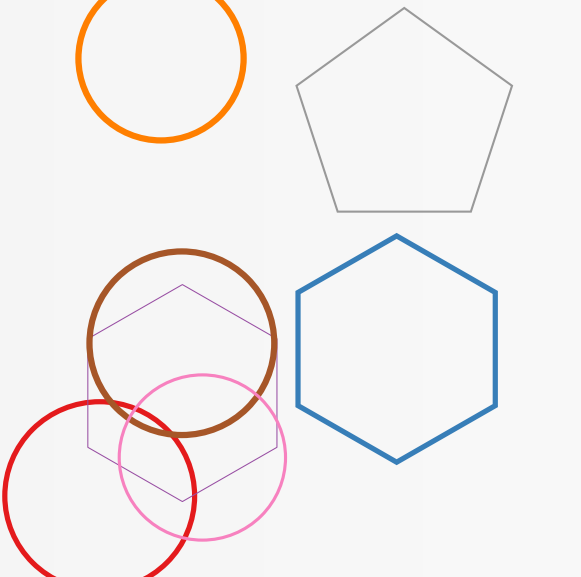[{"shape": "circle", "thickness": 2.5, "radius": 0.82, "center": [0.172, 0.14]}, {"shape": "hexagon", "thickness": 2.5, "radius": 0.98, "center": [0.682, 0.395]}, {"shape": "hexagon", "thickness": 0.5, "radius": 0.94, "center": [0.314, 0.318]}, {"shape": "circle", "thickness": 3, "radius": 0.71, "center": [0.277, 0.898]}, {"shape": "circle", "thickness": 3, "radius": 0.79, "center": [0.313, 0.405]}, {"shape": "circle", "thickness": 1.5, "radius": 0.72, "center": [0.348, 0.207]}, {"shape": "pentagon", "thickness": 1, "radius": 0.97, "center": [0.696, 0.79]}]